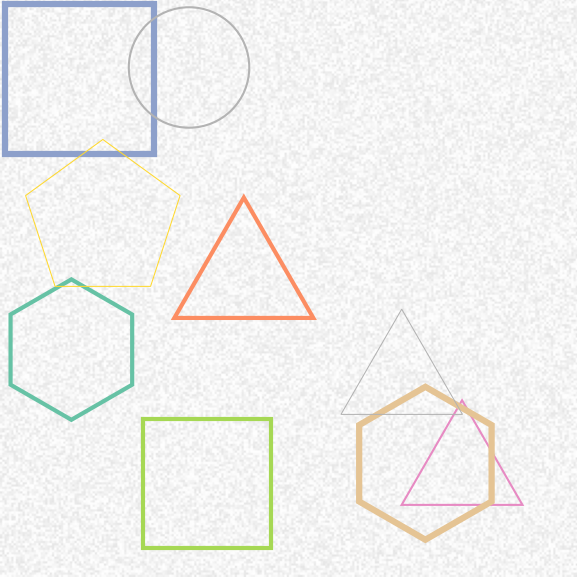[{"shape": "hexagon", "thickness": 2, "radius": 0.61, "center": [0.124, 0.394]}, {"shape": "triangle", "thickness": 2, "radius": 0.69, "center": [0.422, 0.518]}, {"shape": "square", "thickness": 3, "radius": 0.65, "center": [0.138, 0.862]}, {"shape": "triangle", "thickness": 1, "radius": 0.6, "center": [0.8, 0.185]}, {"shape": "square", "thickness": 2, "radius": 0.56, "center": [0.358, 0.162]}, {"shape": "pentagon", "thickness": 0.5, "radius": 0.7, "center": [0.178, 0.617]}, {"shape": "hexagon", "thickness": 3, "radius": 0.66, "center": [0.737, 0.197]}, {"shape": "triangle", "thickness": 0.5, "radius": 0.61, "center": [0.696, 0.342]}, {"shape": "circle", "thickness": 1, "radius": 0.52, "center": [0.327, 0.882]}]